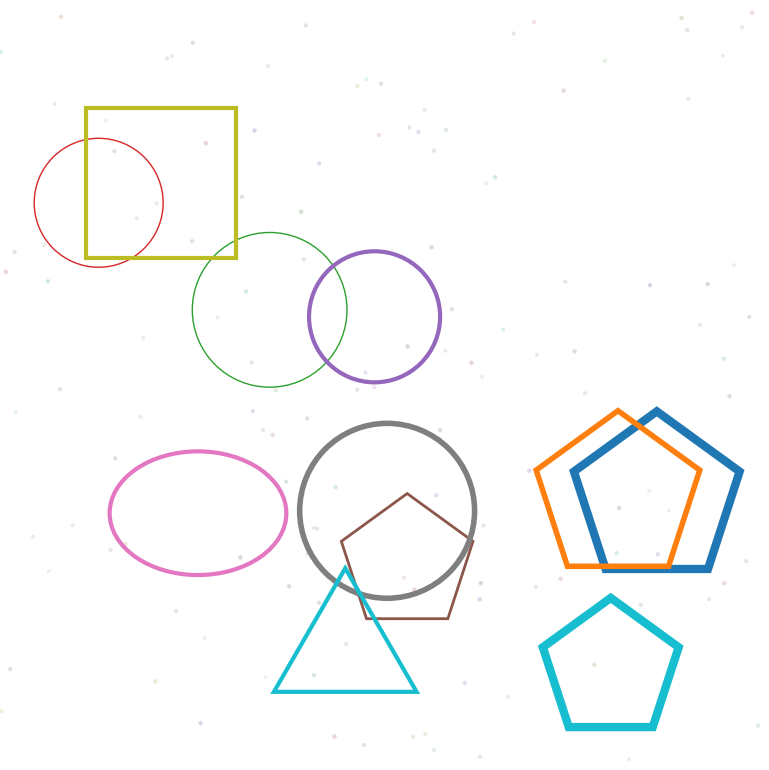[{"shape": "pentagon", "thickness": 3, "radius": 0.57, "center": [0.853, 0.353]}, {"shape": "pentagon", "thickness": 2, "radius": 0.56, "center": [0.803, 0.355]}, {"shape": "circle", "thickness": 0.5, "radius": 0.5, "center": [0.35, 0.598]}, {"shape": "circle", "thickness": 0.5, "radius": 0.42, "center": [0.128, 0.737]}, {"shape": "circle", "thickness": 1.5, "radius": 0.43, "center": [0.486, 0.589]}, {"shape": "pentagon", "thickness": 1, "radius": 0.45, "center": [0.529, 0.269]}, {"shape": "oval", "thickness": 1.5, "radius": 0.57, "center": [0.257, 0.334]}, {"shape": "circle", "thickness": 2, "radius": 0.57, "center": [0.503, 0.337]}, {"shape": "square", "thickness": 1.5, "radius": 0.49, "center": [0.209, 0.762]}, {"shape": "triangle", "thickness": 1.5, "radius": 0.53, "center": [0.448, 0.155]}, {"shape": "pentagon", "thickness": 3, "radius": 0.46, "center": [0.793, 0.131]}]